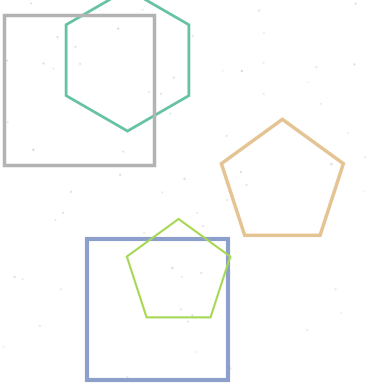[{"shape": "hexagon", "thickness": 2, "radius": 0.92, "center": [0.331, 0.844]}, {"shape": "square", "thickness": 3, "radius": 0.91, "center": [0.409, 0.196]}, {"shape": "pentagon", "thickness": 1.5, "radius": 0.71, "center": [0.464, 0.29]}, {"shape": "pentagon", "thickness": 2.5, "radius": 0.83, "center": [0.733, 0.523]}, {"shape": "square", "thickness": 2.5, "radius": 0.97, "center": [0.204, 0.766]}]